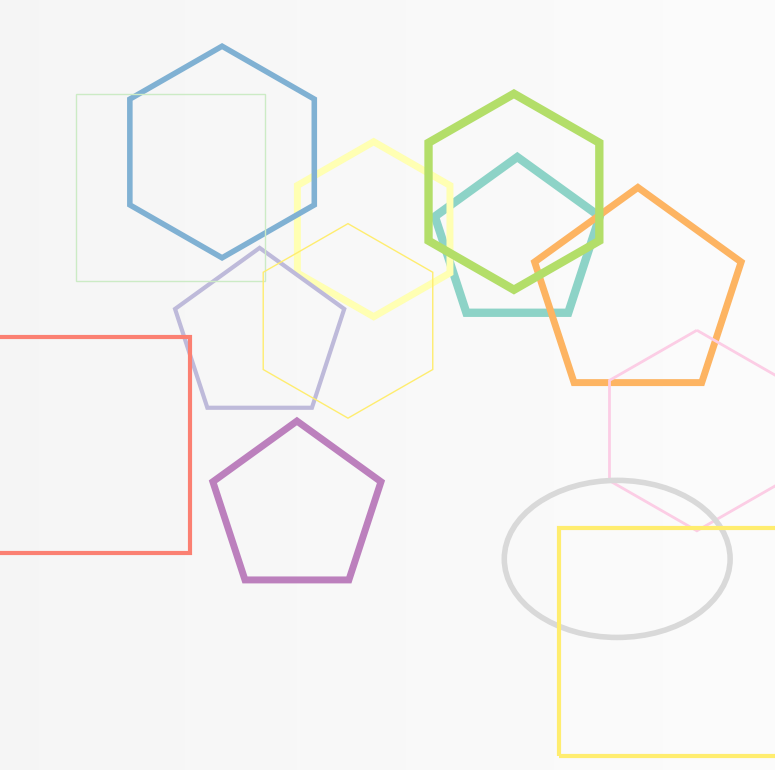[{"shape": "pentagon", "thickness": 3, "radius": 0.56, "center": [0.668, 0.684]}, {"shape": "hexagon", "thickness": 2.5, "radius": 0.57, "center": [0.482, 0.702]}, {"shape": "pentagon", "thickness": 1.5, "radius": 0.57, "center": [0.335, 0.563]}, {"shape": "square", "thickness": 1.5, "radius": 0.7, "center": [0.105, 0.422]}, {"shape": "hexagon", "thickness": 2, "radius": 0.69, "center": [0.287, 0.803]}, {"shape": "pentagon", "thickness": 2.5, "radius": 0.7, "center": [0.823, 0.616]}, {"shape": "hexagon", "thickness": 3, "radius": 0.64, "center": [0.663, 0.751]}, {"shape": "hexagon", "thickness": 1, "radius": 0.65, "center": [0.899, 0.441]}, {"shape": "oval", "thickness": 2, "radius": 0.73, "center": [0.796, 0.274]}, {"shape": "pentagon", "thickness": 2.5, "radius": 0.57, "center": [0.383, 0.339]}, {"shape": "square", "thickness": 0.5, "radius": 0.61, "center": [0.22, 0.757]}, {"shape": "hexagon", "thickness": 0.5, "radius": 0.63, "center": [0.449, 0.583]}, {"shape": "square", "thickness": 1.5, "radius": 0.74, "center": [0.869, 0.167]}]